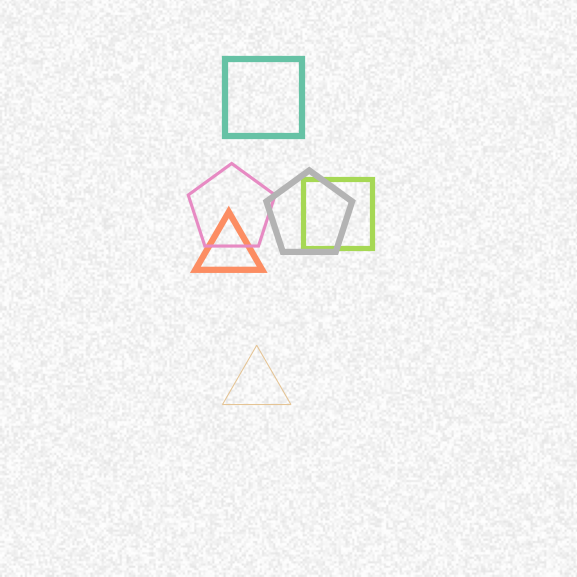[{"shape": "square", "thickness": 3, "radius": 0.34, "center": [0.457, 0.83]}, {"shape": "triangle", "thickness": 3, "radius": 0.33, "center": [0.396, 0.565]}, {"shape": "pentagon", "thickness": 1.5, "radius": 0.4, "center": [0.401, 0.637]}, {"shape": "square", "thickness": 2.5, "radius": 0.3, "center": [0.584, 0.629]}, {"shape": "triangle", "thickness": 0.5, "radius": 0.34, "center": [0.445, 0.333]}, {"shape": "pentagon", "thickness": 3, "radius": 0.39, "center": [0.536, 0.626]}]